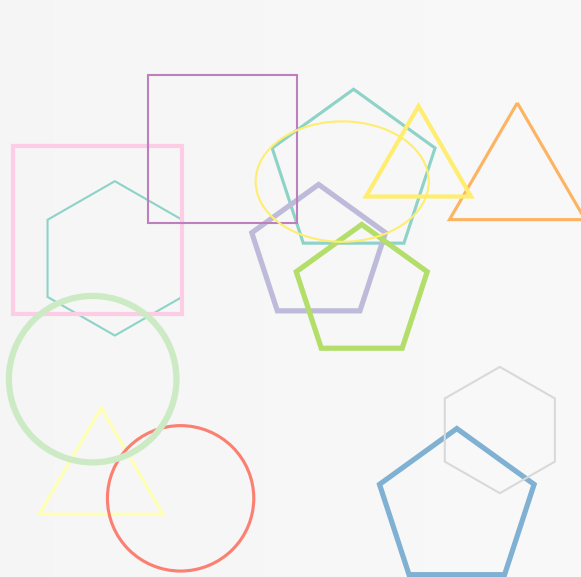[{"shape": "pentagon", "thickness": 1.5, "radius": 0.74, "center": [0.608, 0.697]}, {"shape": "hexagon", "thickness": 1, "radius": 0.67, "center": [0.198, 0.552]}, {"shape": "triangle", "thickness": 1.5, "radius": 0.61, "center": [0.174, 0.17]}, {"shape": "pentagon", "thickness": 2.5, "radius": 0.6, "center": [0.548, 0.559]}, {"shape": "circle", "thickness": 1.5, "radius": 0.63, "center": [0.311, 0.136]}, {"shape": "pentagon", "thickness": 2.5, "radius": 0.7, "center": [0.786, 0.117]}, {"shape": "triangle", "thickness": 1.5, "radius": 0.67, "center": [0.89, 0.686]}, {"shape": "pentagon", "thickness": 2.5, "radius": 0.59, "center": [0.622, 0.492]}, {"shape": "square", "thickness": 2, "radius": 0.73, "center": [0.167, 0.6]}, {"shape": "hexagon", "thickness": 1, "radius": 0.55, "center": [0.86, 0.254]}, {"shape": "square", "thickness": 1, "radius": 0.64, "center": [0.382, 0.742]}, {"shape": "circle", "thickness": 3, "radius": 0.72, "center": [0.159, 0.343]}, {"shape": "oval", "thickness": 1, "radius": 0.74, "center": [0.589, 0.685]}, {"shape": "triangle", "thickness": 2, "radius": 0.52, "center": [0.72, 0.711]}]